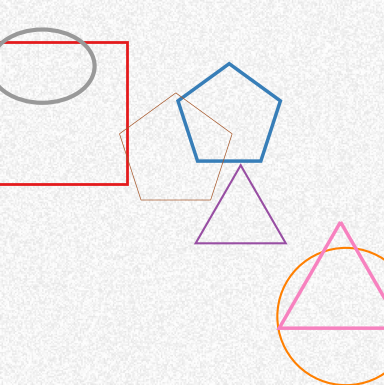[{"shape": "square", "thickness": 2, "radius": 0.92, "center": [0.145, 0.707]}, {"shape": "pentagon", "thickness": 2.5, "radius": 0.7, "center": [0.595, 0.695]}, {"shape": "triangle", "thickness": 1.5, "radius": 0.68, "center": [0.625, 0.436]}, {"shape": "circle", "thickness": 1.5, "radius": 0.89, "center": [0.899, 0.178]}, {"shape": "pentagon", "thickness": 0.5, "radius": 0.77, "center": [0.457, 0.605]}, {"shape": "triangle", "thickness": 2.5, "radius": 0.92, "center": [0.885, 0.24]}, {"shape": "oval", "thickness": 3, "radius": 0.68, "center": [0.11, 0.828]}]